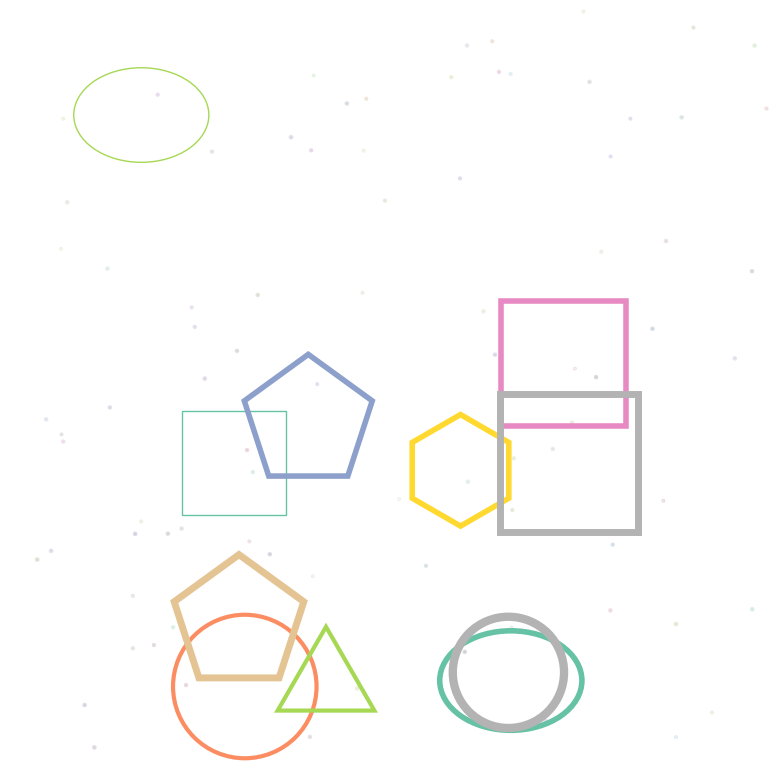[{"shape": "square", "thickness": 0.5, "radius": 0.34, "center": [0.304, 0.399]}, {"shape": "oval", "thickness": 2, "radius": 0.46, "center": [0.663, 0.116]}, {"shape": "circle", "thickness": 1.5, "radius": 0.47, "center": [0.318, 0.108]}, {"shape": "pentagon", "thickness": 2, "radius": 0.44, "center": [0.4, 0.452]}, {"shape": "square", "thickness": 2, "radius": 0.4, "center": [0.732, 0.528]}, {"shape": "triangle", "thickness": 1.5, "radius": 0.36, "center": [0.423, 0.113]}, {"shape": "oval", "thickness": 0.5, "radius": 0.44, "center": [0.184, 0.851]}, {"shape": "hexagon", "thickness": 2, "radius": 0.36, "center": [0.598, 0.389]}, {"shape": "pentagon", "thickness": 2.5, "radius": 0.44, "center": [0.31, 0.191]}, {"shape": "circle", "thickness": 3, "radius": 0.36, "center": [0.66, 0.127]}, {"shape": "square", "thickness": 2.5, "radius": 0.45, "center": [0.739, 0.399]}]